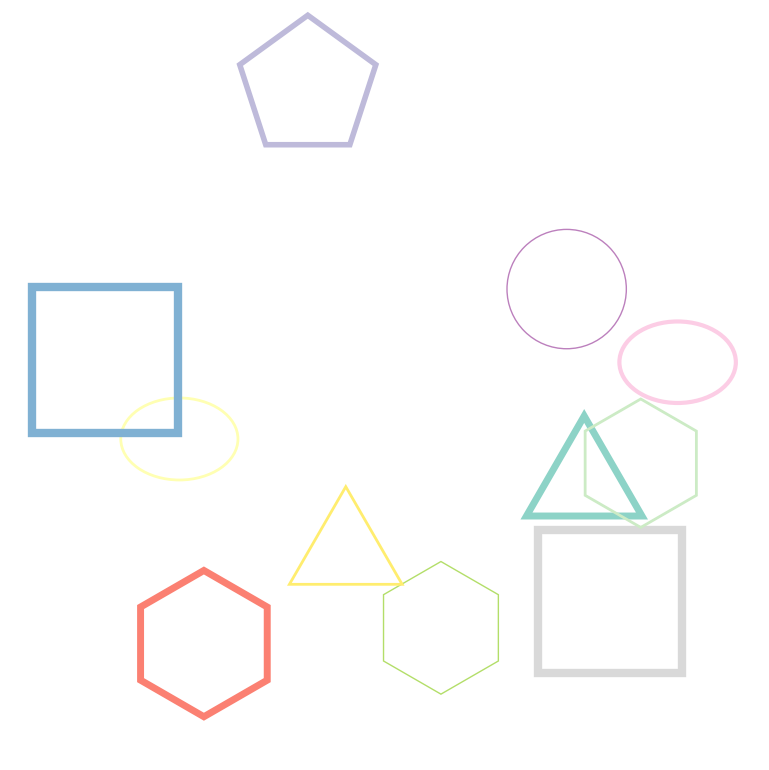[{"shape": "triangle", "thickness": 2.5, "radius": 0.43, "center": [0.759, 0.373]}, {"shape": "oval", "thickness": 1, "radius": 0.38, "center": [0.233, 0.43]}, {"shape": "pentagon", "thickness": 2, "radius": 0.46, "center": [0.4, 0.887]}, {"shape": "hexagon", "thickness": 2.5, "radius": 0.47, "center": [0.265, 0.164]}, {"shape": "square", "thickness": 3, "radius": 0.47, "center": [0.137, 0.533]}, {"shape": "hexagon", "thickness": 0.5, "radius": 0.43, "center": [0.573, 0.185]}, {"shape": "oval", "thickness": 1.5, "radius": 0.38, "center": [0.88, 0.53]}, {"shape": "square", "thickness": 3, "radius": 0.47, "center": [0.792, 0.219]}, {"shape": "circle", "thickness": 0.5, "radius": 0.39, "center": [0.736, 0.625]}, {"shape": "hexagon", "thickness": 1, "radius": 0.42, "center": [0.832, 0.398]}, {"shape": "triangle", "thickness": 1, "radius": 0.42, "center": [0.449, 0.283]}]